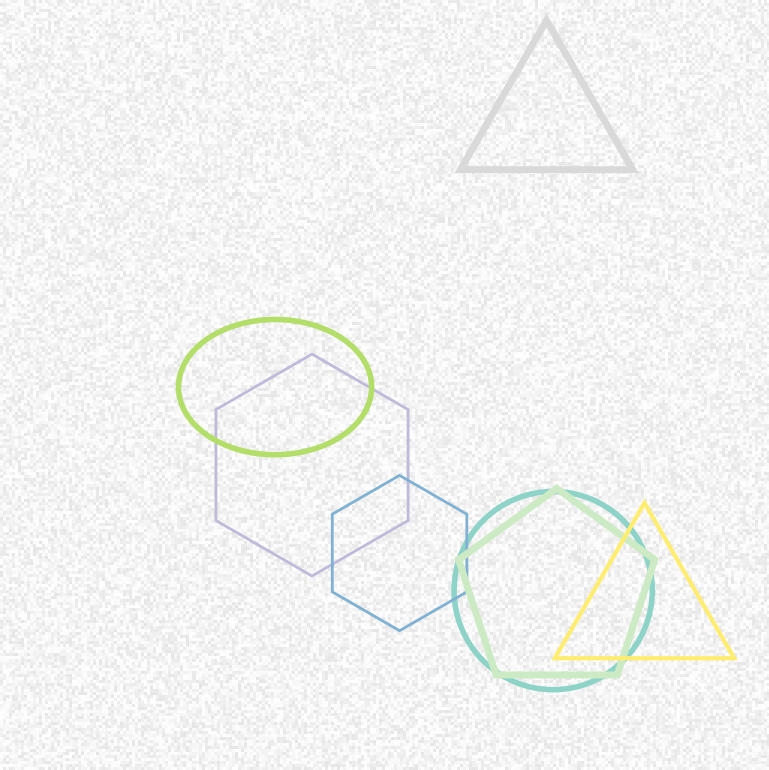[{"shape": "circle", "thickness": 2, "radius": 0.64, "center": [0.718, 0.233]}, {"shape": "hexagon", "thickness": 1, "radius": 0.72, "center": [0.405, 0.396]}, {"shape": "hexagon", "thickness": 1, "radius": 0.5, "center": [0.519, 0.282]}, {"shape": "oval", "thickness": 2, "radius": 0.63, "center": [0.357, 0.497]}, {"shape": "triangle", "thickness": 2.5, "radius": 0.65, "center": [0.71, 0.844]}, {"shape": "pentagon", "thickness": 2.5, "radius": 0.67, "center": [0.723, 0.232]}, {"shape": "triangle", "thickness": 1.5, "radius": 0.67, "center": [0.837, 0.212]}]